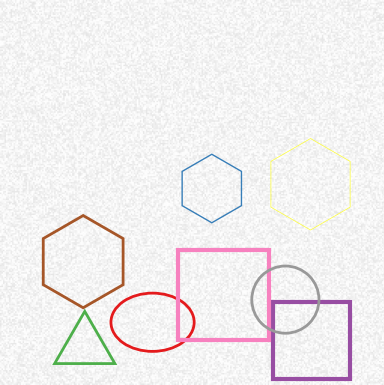[{"shape": "oval", "thickness": 2, "radius": 0.54, "center": [0.396, 0.163]}, {"shape": "hexagon", "thickness": 1, "radius": 0.44, "center": [0.55, 0.51]}, {"shape": "triangle", "thickness": 2, "radius": 0.45, "center": [0.22, 0.101]}, {"shape": "square", "thickness": 3, "radius": 0.5, "center": [0.808, 0.114]}, {"shape": "hexagon", "thickness": 0.5, "radius": 0.59, "center": [0.807, 0.521]}, {"shape": "hexagon", "thickness": 2, "radius": 0.6, "center": [0.216, 0.32]}, {"shape": "square", "thickness": 3, "radius": 0.59, "center": [0.58, 0.233]}, {"shape": "circle", "thickness": 2, "radius": 0.44, "center": [0.741, 0.222]}]